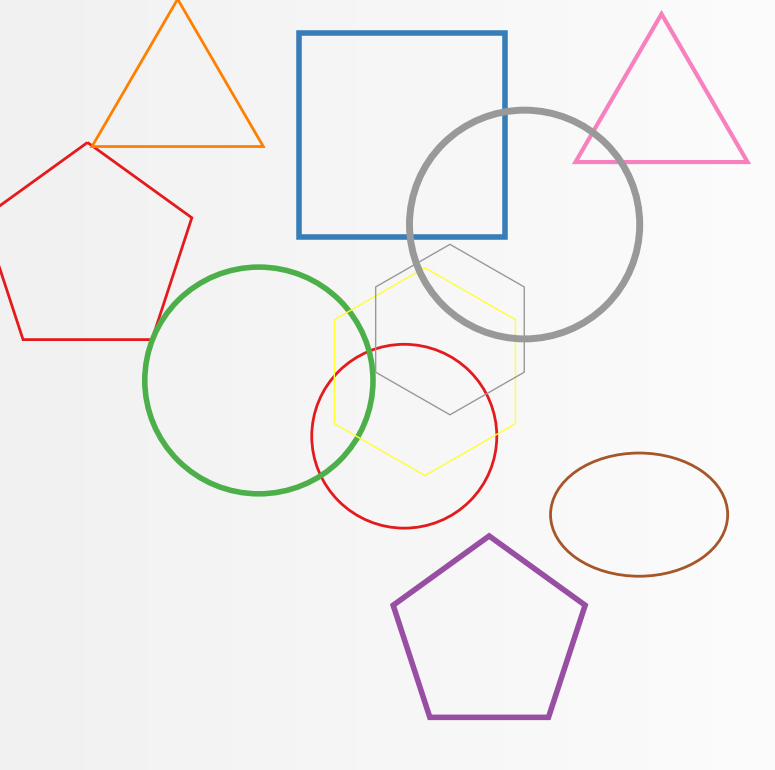[{"shape": "pentagon", "thickness": 1, "radius": 0.71, "center": [0.113, 0.673]}, {"shape": "circle", "thickness": 1, "radius": 0.6, "center": [0.522, 0.433]}, {"shape": "square", "thickness": 2, "radius": 0.66, "center": [0.519, 0.825]}, {"shape": "circle", "thickness": 2, "radius": 0.74, "center": [0.334, 0.506]}, {"shape": "pentagon", "thickness": 2, "radius": 0.65, "center": [0.631, 0.174]}, {"shape": "triangle", "thickness": 1, "radius": 0.64, "center": [0.229, 0.874]}, {"shape": "hexagon", "thickness": 0.5, "radius": 0.67, "center": [0.548, 0.517]}, {"shape": "oval", "thickness": 1, "radius": 0.57, "center": [0.825, 0.332]}, {"shape": "triangle", "thickness": 1.5, "radius": 0.64, "center": [0.854, 0.854]}, {"shape": "circle", "thickness": 2.5, "radius": 0.74, "center": [0.677, 0.708]}, {"shape": "hexagon", "thickness": 0.5, "radius": 0.55, "center": [0.581, 0.572]}]